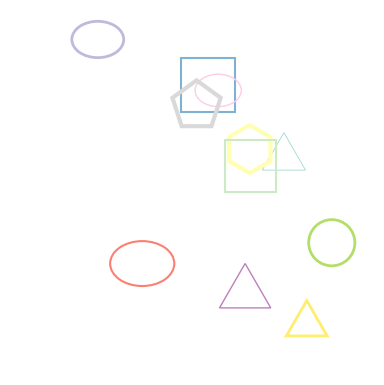[{"shape": "triangle", "thickness": 0.5, "radius": 0.32, "center": [0.737, 0.591]}, {"shape": "hexagon", "thickness": 3, "radius": 0.31, "center": [0.649, 0.613]}, {"shape": "oval", "thickness": 2, "radius": 0.34, "center": [0.254, 0.897]}, {"shape": "oval", "thickness": 1.5, "radius": 0.42, "center": [0.369, 0.315]}, {"shape": "square", "thickness": 1.5, "radius": 0.35, "center": [0.54, 0.78]}, {"shape": "circle", "thickness": 2, "radius": 0.3, "center": [0.862, 0.37]}, {"shape": "oval", "thickness": 1, "radius": 0.3, "center": [0.567, 0.765]}, {"shape": "pentagon", "thickness": 3, "radius": 0.33, "center": [0.511, 0.726]}, {"shape": "triangle", "thickness": 1, "radius": 0.38, "center": [0.637, 0.239]}, {"shape": "square", "thickness": 1.5, "radius": 0.33, "center": [0.651, 0.569]}, {"shape": "triangle", "thickness": 2, "radius": 0.31, "center": [0.797, 0.158]}]